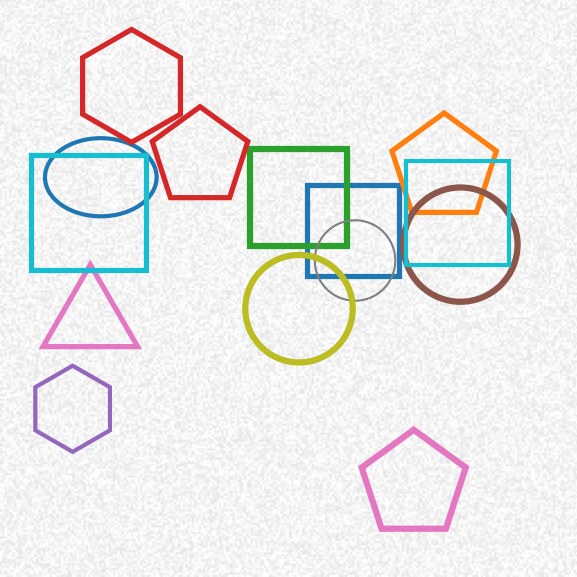[{"shape": "square", "thickness": 2.5, "radius": 0.4, "center": [0.611, 0.6]}, {"shape": "oval", "thickness": 2, "radius": 0.48, "center": [0.175, 0.692]}, {"shape": "pentagon", "thickness": 2.5, "radius": 0.48, "center": [0.769, 0.708]}, {"shape": "square", "thickness": 3, "radius": 0.42, "center": [0.518, 0.658]}, {"shape": "pentagon", "thickness": 2.5, "radius": 0.44, "center": [0.346, 0.727]}, {"shape": "hexagon", "thickness": 2.5, "radius": 0.49, "center": [0.228, 0.85]}, {"shape": "hexagon", "thickness": 2, "radius": 0.37, "center": [0.126, 0.291]}, {"shape": "circle", "thickness": 3, "radius": 0.49, "center": [0.797, 0.576]}, {"shape": "pentagon", "thickness": 3, "radius": 0.47, "center": [0.716, 0.16]}, {"shape": "triangle", "thickness": 2.5, "radius": 0.47, "center": [0.156, 0.446]}, {"shape": "circle", "thickness": 1, "radius": 0.35, "center": [0.615, 0.548]}, {"shape": "circle", "thickness": 3, "radius": 0.47, "center": [0.518, 0.465]}, {"shape": "square", "thickness": 2, "radius": 0.45, "center": [0.792, 0.631]}, {"shape": "square", "thickness": 2.5, "radius": 0.5, "center": [0.154, 0.632]}]